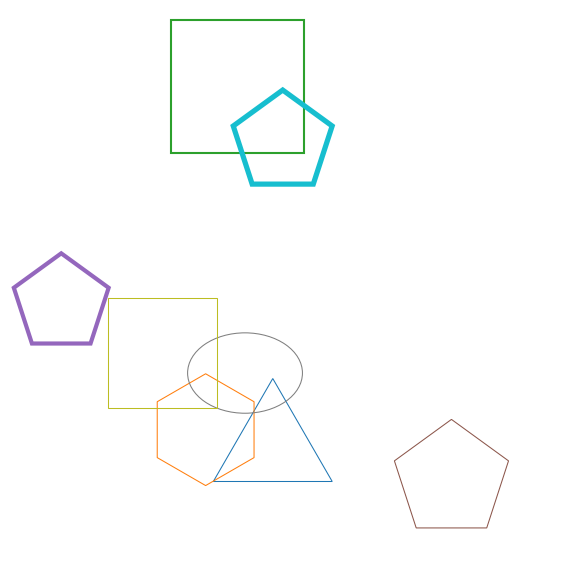[{"shape": "triangle", "thickness": 0.5, "radius": 0.59, "center": [0.472, 0.225]}, {"shape": "hexagon", "thickness": 0.5, "radius": 0.48, "center": [0.356, 0.255]}, {"shape": "square", "thickness": 1, "radius": 0.58, "center": [0.411, 0.849]}, {"shape": "pentagon", "thickness": 2, "radius": 0.43, "center": [0.106, 0.474]}, {"shape": "pentagon", "thickness": 0.5, "radius": 0.52, "center": [0.782, 0.169]}, {"shape": "oval", "thickness": 0.5, "radius": 0.5, "center": [0.424, 0.353]}, {"shape": "square", "thickness": 0.5, "radius": 0.47, "center": [0.281, 0.388]}, {"shape": "pentagon", "thickness": 2.5, "radius": 0.45, "center": [0.49, 0.753]}]